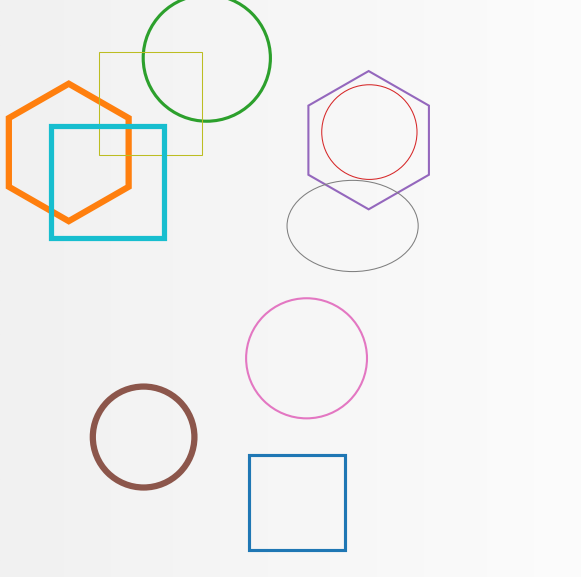[{"shape": "square", "thickness": 1.5, "radius": 0.41, "center": [0.51, 0.129]}, {"shape": "hexagon", "thickness": 3, "radius": 0.59, "center": [0.118, 0.735]}, {"shape": "circle", "thickness": 1.5, "radius": 0.55, "center": [0.356, 0.899]}, {"shape": "circle", "thickness": 0.5, "radius": 0.41, "center": [0.635, 0.77]}, {"shape": "hexagon", "thickness": 1, "radius": 0.6, "center": [0.634, 0.756]}, {"shape": "circle", "thickness": 3, "radius": 0.44, "center": [0.247, 0.242]}, {"shape": "circle", "thickness": 1, "radius": 0.52, "center": [0.527, 0.379]}, {"shape": "oval", "thickness": 0.5, "radius": 0.56, "center": [0.607, 0.608]}, {"shape": "square", "thickness": 0.5, "radius": 0.44, "center": [0.26, 0.82]}, {"shape": "square", "thickness": 2.5, "radius": 0.49, "center": [0.185, 0.683]}]